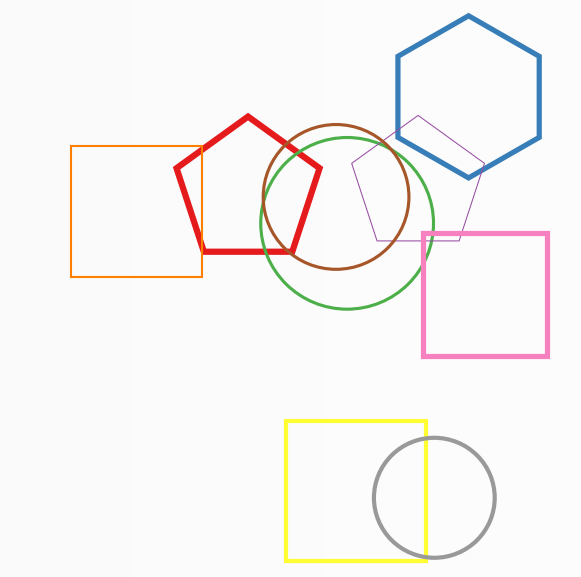[{"shape": "pentagon", "thickness": 3, "radius": 0.65, "center": [0.427, 0.668]}, {"shape": "hexagon", "thickness": 2.5, "radius": 0.7, "center": [0.806, 0.831]}, {"shape": "circle", "thickness": 1.5, "radius": 0.74, "center": [0.597, 0.612]}, {"shape": "pentagon", "thickness": 0.5, "radius": 0.6, "center": [0.719, 0.679]}, {"shape": "square", "thickness": 1, "radius": 0.57, "center": [0.235, 0.633]}, {"shape": "square", "thickness": 2, "radius": 0.6, "center": [0.612, 0.149]}, {"shape": "circle", "thickness": 1.5, "radius": 0.63, "center": [0.578, 0.658]}, {"shape": "square", "thickness": 2.5, "radius": 0.53, "center": [0.834, 0.488]}, {"shape": "circle", "thickness": 2, "radius": 0.52, "center": [0.747, 0.137]}]